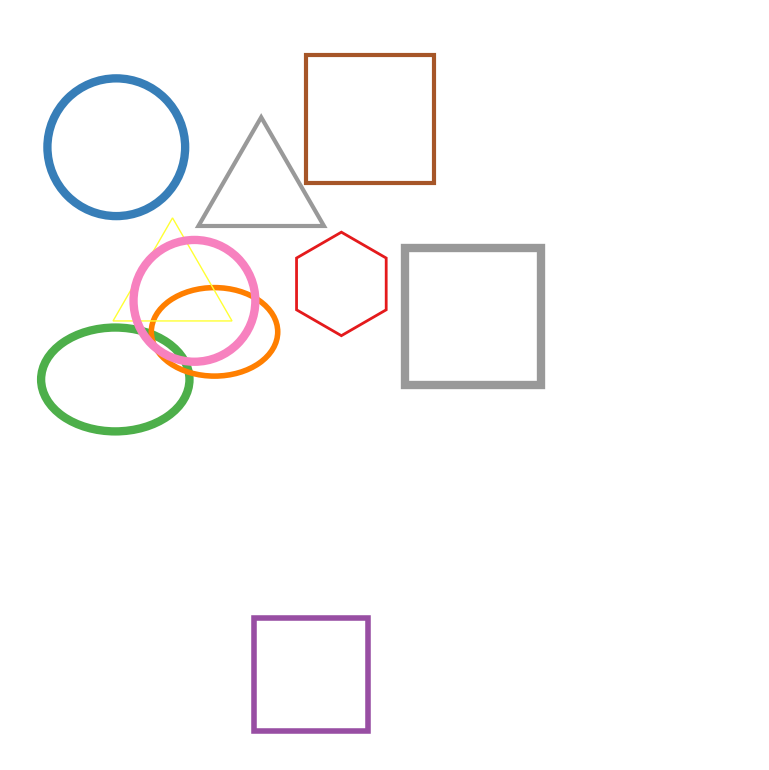[{"shape": "hexagon", "thickness": 1, "radius": 0.34, "center": [0.443, 0.631]}, {"shape": "circle", "thickness": 3, "radius": 0.45, "center": [0.151, 0.809]}, {"shape": "oval", "thickness": 3, "radius": 0.48, "center": [0.15, 0.507]}, {"shape": "square", "thickness": 2, "radius": 0.37, "center": [0.404, 0.124]}, {"shape": "oval", "thickness": 2, "radius": 0.41, "center": [0.279, 0.569]}, {"shape": "triangle", "thickness": 0.5, "radius": 0.45, "center": [0.224, 0.628]}, {"shape": "square", "thickness": 1.5, "radius": 0.41, "center": [0.48, 0.845]}, {"shape": "circle", "thickness": 3, "radius": 0.4, "center": [0.253, 0.609]}, {"shape": "triangle", "thickness": 1.5, "radius": 0.47, "center": [0.339, 0.754]}, {"shape": "square", "thickness": 3, "radius": 0.44, "center": [0.614, 0.589]}]